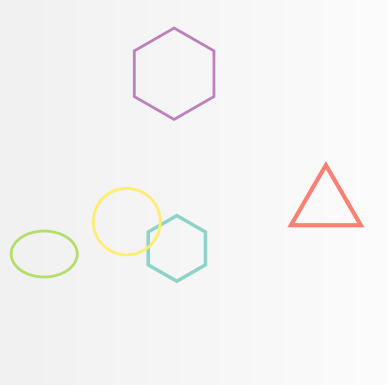[{"shape": "hexagon", "thickness": 2.5, "radius": 0.43, "center": [0.456, 0.355]}, {"shape": "triangle", "thickness": 3, "radius": 0.52, "center": [0.841, 0.467]}, {"shape": "oval", "thickness": 2, "radius": 0.43, "center": [0.114, 0.34]}, {"shape": "hexagon", "thickness": 2, "radius": 0.59, "center": [0.449, 0.808]}, {"shape": "circle", "thickness": 2, "radius": 0.43, "center": [0.327, 0.424]}]